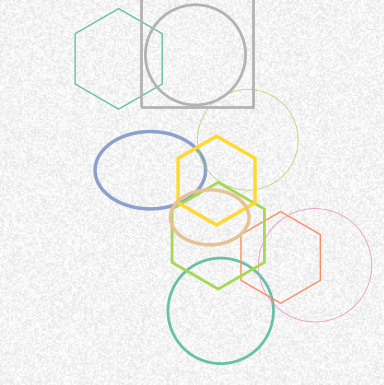[{"shape": "circle", "thickness": 2, "radius": 0.69, "center": [0.573, 0.193]}, {"shape": "hexagon", "thickness": 1, "radius": 0.65, "center": [0.308, 0.847]}, {"shape": "hexagon", "thickness": 1, "radius": 0.6, "center": [0.729, 0.331]}, {"shape": "oval", "thickness": 2.5, "radius": 0.72, "center": [0.39, 0.558]}, {"shape": "circle", "thickness": 0.5, "radius": 0.74, "center": [0.818, 0.311]}, {"shape": "hexagon", "thickness": 2, "radius": 0.69, "center": [0.567, 0.388]}, {"shape": "circle", "thickness": 0.5, "radius": 0.65, "center": [0.644, 0.637]}, {"shape": "hexagon", "thickness": 2.5, "radius": 0.58, "center": [0.562, 0.531]}, {"shape": "oval", "thickness": 2.5, "radius": 0.51, "center": [0.545, 0.435]}, {"shape": "circle", "thickness": 2, "radius": 0.65, "center": [0.508, 0.857]}, {"shape": "square", "thickness": 2, "radius": 0.72, "center": [0.512, 0.866]}]